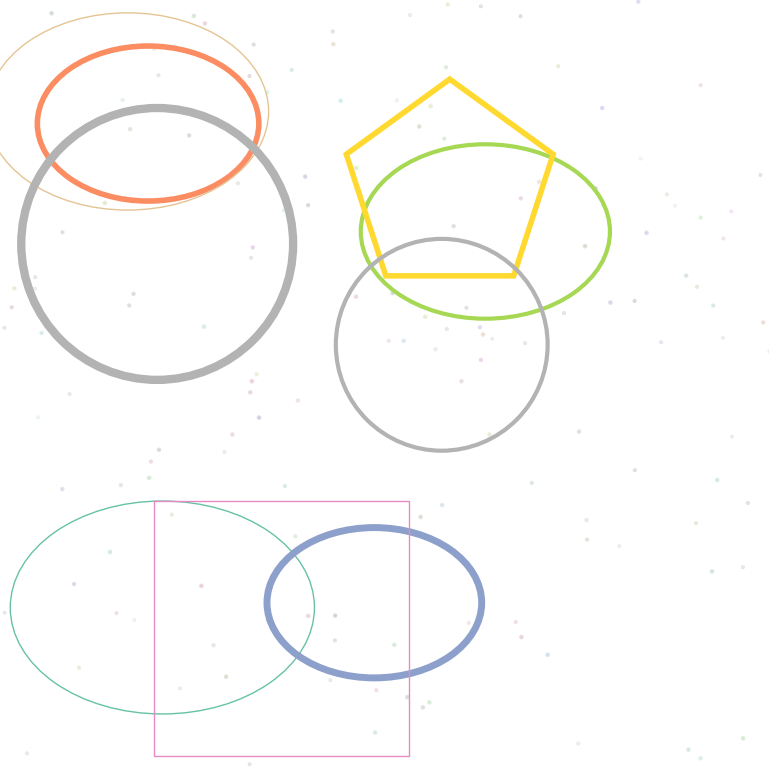[{"shape": "oval", "thickness": 0.5, "radius": 0.99, "center": [0.211, 0.211]}, {"shape": "oval", "thickness": 2, "radius": 0.72, "center": [0.192, 0.84]}, {"shape": "oval", "thickness": 2.5, "radius": 0.7, "center": [0.486, 0.217]}, {"shape": "square", "thickness": 0.5, "radius": 0.83, "center": [0.366, 0.184]}, {"shape": "oval", "thickness": 1.5, "radius": 0.81, "center": [0.63, 0.699]}, {"shape": "pentagon", "thickness": 2, "radius": 0.71, "center": [0.584, 0.756]}, {"shape": "oval", "thickness": 0.5, "radius": 0.91, "center": [0.166, 0.855]}, {"shape": "circle", "thickness": 1.5, "radius": 0.69, "center": [0.574, 0.552]}, {"shape": "circle", "thickness": 3, "radius": 0.88, "center": [0.204, 0.683]}]